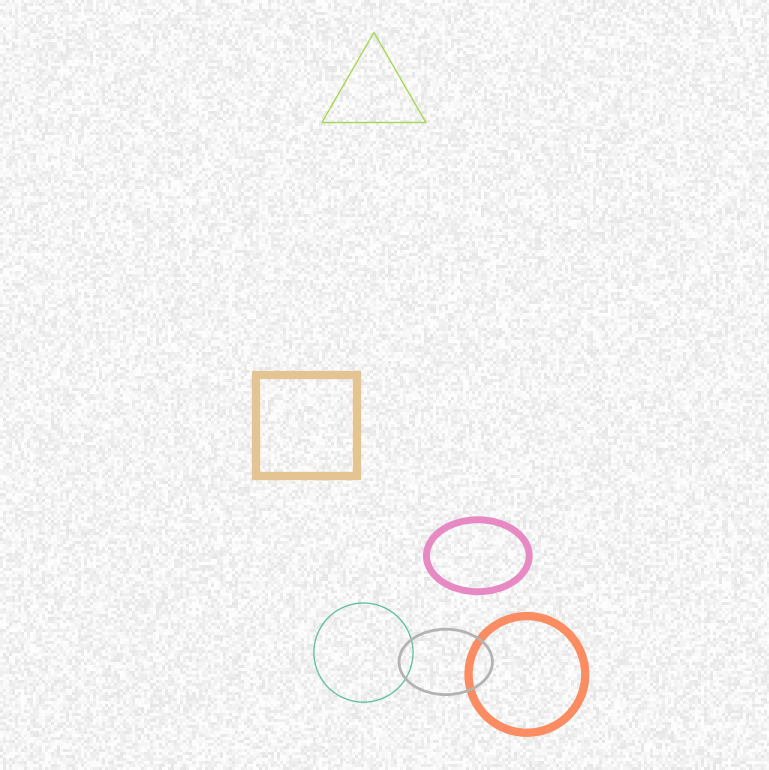[{"shape": "circle", "thickness": 0.5, "radius": 0.32, "center": [0.472, 0.153]}, {"shape": "circle", "thickness": 3, "radius": 0.38, "center": [0.684, 0.124]}, {"shape": "oval", "thickness": 2.5, "radius": 0.33, "center": [0.621, 0.278]}, {"shape": "triangle", "thickness": 0.5, "radius": 0.39, "center": [0.486, 0.88]}, {"shape": "square", "thickness": 3, "radius": 0.33, "center": [0.398, 0.447]}, {"shape": "oval", "thickness": 1, "radius": 0.3, "center": [0.579, 0.14]}]